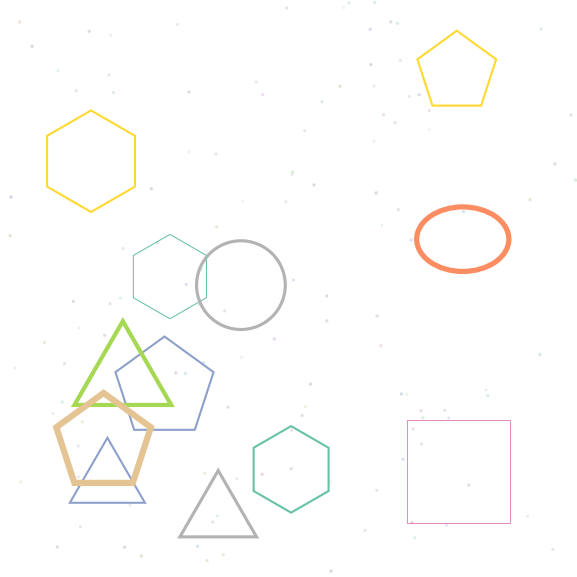[{"shape": "hexagon", "thickness": 0.5, "radius": 0.37, "center": [0.294, 0.52]}, {"shape": "hexagon", "thickness": 1, "radius": 0.37, "center": [0.504, 0.186]}, {"shape": "oval", "thickness": 2.5, "radius": 0.4, "center": [0.801, 0.585]}, {"shape": "triangle", "thickness": 1, "radius": 0.38, "center": [0.186, 0.166]}, {"shape": "pentagon", "thickness": 1, "radius": 0.45, "center": [0.285, 0.327]}, {"shape": "square", "thickness": 0.5, "radius": 0.45, "center": [0.794, 0.183]}, {"shape": "triangle", "thickness": 2, "radius": 0.48, "center": [0.213, 0.346]}, {"shape": "pentagon", "thickness": 1, "radius": 0.36, "center": [0.791, 0.874]}, {"shape": "hexagon", "thickness": 1, "radius": 0.44, "center": [0.158, 0.72]}, {"shape": "pentagon", "thickness": 3, "radius": 0.43, "center": [0.179, 0.233]}, {"shape": "triangle", "thickness": 1.5, "radius": 0.38, "center": [0.378, 0.108]}, {"shape": "circle", "thickness": 1.5, "radius": 0.38, "center": [0.417, 0.505]}]